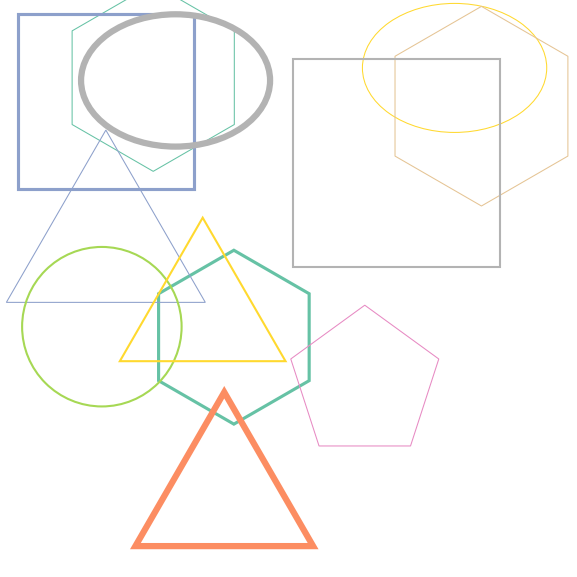[{"shape": "hexagon", "thickness": 0.5, "radius": 0.81, "center": [0.265, 0.865]}, {"shape": "hexagon", "thickness": 1.5, "radius": 0.75, "center": [0.405, 0.415]}, {"shape": "triangle", "thickness": 3, "radius": 0.89, "center": [0.388, 0.142]}, {"shape": "square", "thickness": 1.5, "radius": 0.76, "center": [0.184, 0.824]}, {"shape": "triangle", "thickness": 0.5, "radius": 0.99, "center": [0.183, 0.575]}, {"shape": "pentagon", "thickness": 0.5, "radius": 0.67, "center": [0.632, 0.336]}, {"shape": "circle", "thickness": 1, "radius": 0.69, "center": [0.176, 0.433]}, {"shape": "oval", "thickness": 0.5, "radius": 0.8, "center": [0.787, 0.882]}, {"shape": "triangle", "thickness": 1, "radius": 0.83, "center": [0.351, 0.457]}, {"shape": "hexagon", "thickness": 0.5, "radius": 0.86, "center": [0.834, 0.815]}, {"shape": "square", "thickness": 1, "radius": 0.9, "center": [0.687, 0.716]}, {"shape": "oval", "thickness": 3, "radius": 0.82, "center": [0.304, 0.86]}]